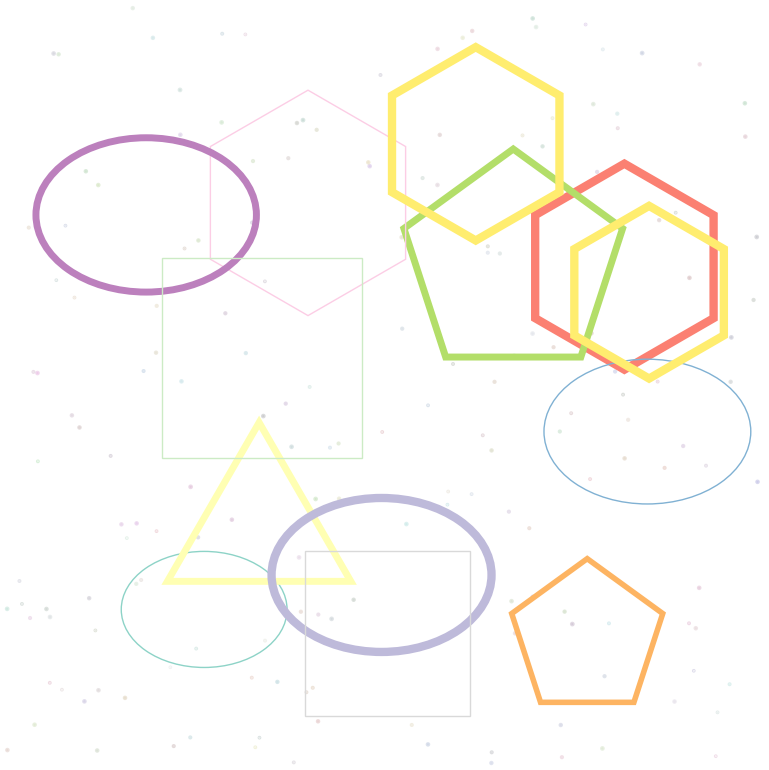[{"shape": "oval", "thickness": 0.5, "radius": 0.54, "center": [0.265, 0.209]}, {"shape": "triangle", "thickness": 2.5, "radius": 0.69, "center": [0.337, 0.314]}, {"shape": "oval", "thickness": 3, "radius": 0.71, "center": [0.496, 0.253]}, {"shape": "hexagon", "thickness": 3, "radius": 0.67, "center": [0.811, 0.654]}, {"shape": "oval", "thickness": 0.5, "radius": 0.67, "center": [0.841, 0.44]}, {"shape": "pentagon", "thickness": 2, "radius": 0.52, "center": [0.763, 0.171]}, {"shape": "pentagon", "thickness": 2.5, "radius": 0.75, "center": [0.667, 0.657]}, {"shape": "hexagon", "thickness": 0.5, "radius": 0.73, "center": [0.4, 0.737]}, {"shape": "square", "thickness": 0.5, "radius": 0.54, "center": [0.503, 0.178]}, {"shape": "oval", "thickness": 2.5, "radius": 0.72, "center": [0.19, 0.721]}, {"shape": "square", "thickness": 0.5, "radius": 0.65, "center": [0.34, 0.535]}, {"shape": "hexagon", "thickness": 3, "radius": 0.63, "center": [0.618, 0.813]}, {"shape": "hexagon", "thickness": 3, "radius": 0.56, "center": [0.843, 0.621]}]